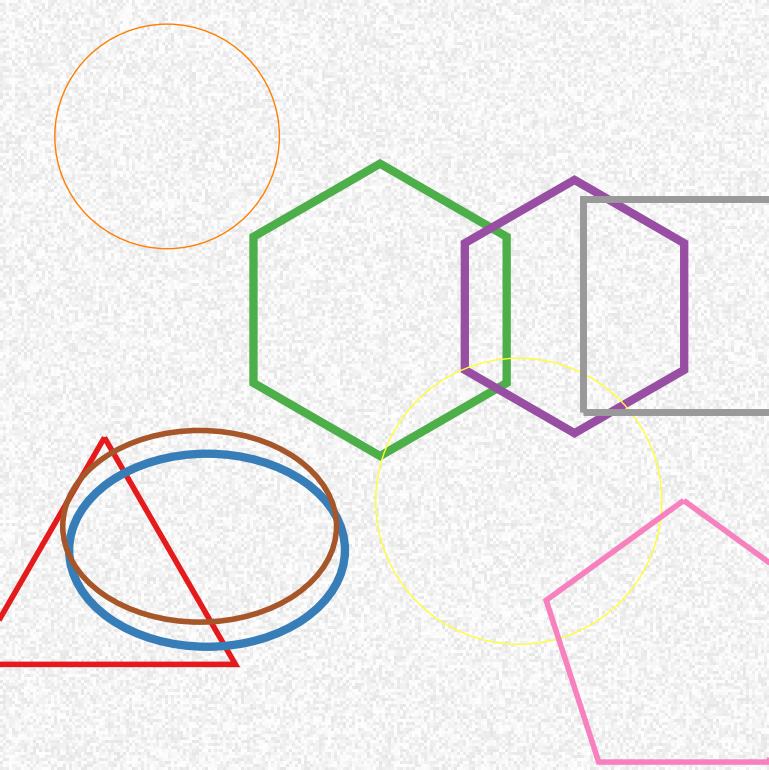[{"shape": "triangle", "thickness": 2, "radius": 0.98, "center": [0.136, 0.235]}, {"shape": "oval", "thickness": 3, "radius": 0.9, "center": [0.269, 0.285]}, {"shape": "hexagon", "thickness": 3, "radius": 0.95, "center": [0.494, 0.598]}, {"shape": "hexagon", "thickness": 3, "radius": 0.82, "center": [0.746, 0.602]}, {"shape": "circle", "thickness": 0.5, "radius": 0.73, "center": [0.217, 0.823]}, {"shape": "circle", "thickness": 0.5, "radius": 0.93, "center": [0.674, 0.349]}, {"shape": "oval", "thickness": 2, "radius": 0.89, "center": [0.259, 0.317]}, {"shape": "pentagon", "thickness": 2, "radius": 0.94, "center": [0.888, 0.162]}, {"shape": "square", "thickness": 2.5, "radius": 0.69, "center": [0.896, 0.604]}]